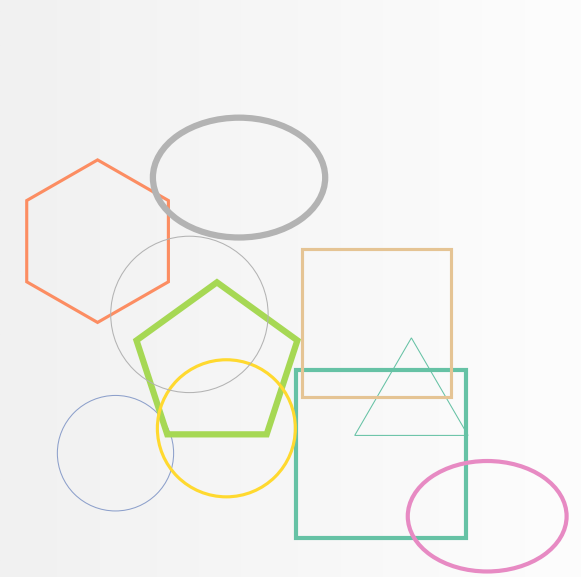[{"shape": "square", "thickness": 2, "radius": 0.73, "center": [0.655, 0.213]}, {"shape": "triangle", "thickness": 0.5, "radius": 0.56, "center": [0.708, 0.301]}, {"shape": "hexagon", "thickness": 1.5, "radius": 0.7, "center": [0.168, 0.582]}, {"shape": "circle", "thickness": 0.5, "radius": 0.5, "center": [0.199, 0.214]}, {"shape": "oval", "thickness": 2, "radius": 0.68, "center": [0.838, 0.105]}, {"shape": "pentagon", "thickness": 3, "radius": 0.73, "center": [0.373, 0.365]}, {"shape": "circle", "thickness": 1.5, "radius": 0.59, "center": [0.389, 0.257]}, {"shape": "square", "thickness": 1.5, "radius": 0.64, "center": [0.648, 0.439]}, {"shape": "circle", "thickness": 0.5, "radius": 0.68, "center": [0.326, 0.455]}, {"shape": "oval", "thickness": 3, "radius": 0.74, "center": [0.411, 0.692]}]